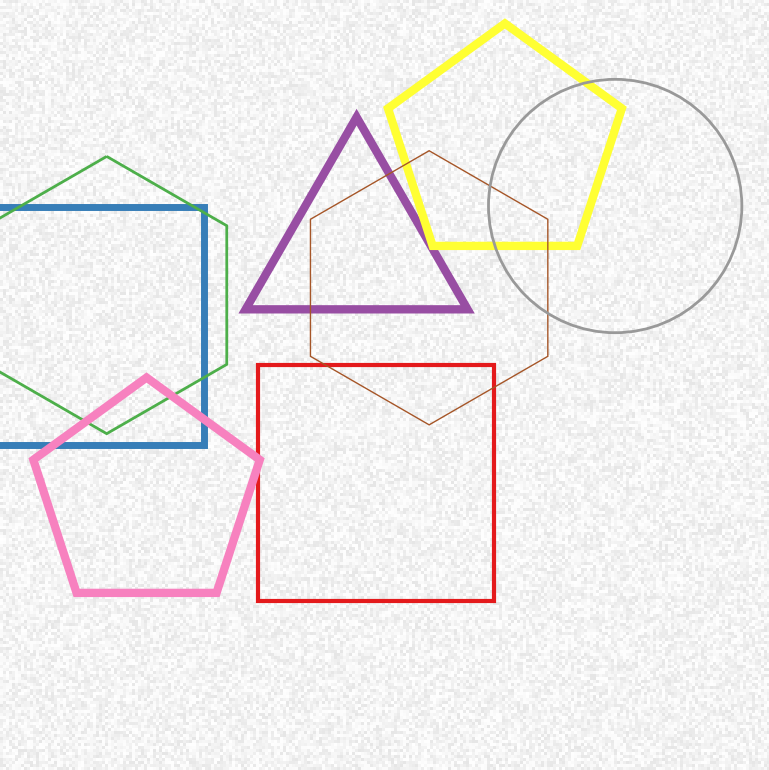[{"shape": "square", "thickness": 1.5, "radius": 0.76, "center": [0.488, 0.373]}, {"shape": "square", "thickness": 2.5, "radius": 0.77, "center": [0.111, 0.577]}, {"shape": "hexagon", "thickness": 1, "radius": 0.9, "center": [0.139, 0.617]}, {"shape": "triangle", "thickness": 3, "radius": 0.83, "center": [0.463, 0.681]}, {"shape": "pentagon", "thickness": 3, "radius": 0.8, "center": [0.656, 0.81]}, {"shape": "hexagon", "thickness": 0.5, "radius": 0.89, "center": [0.557, 0.626]}, {"shape": "pentagon", "thickness": 3, "radius": 0.77, "center": [0.19, 0.355]}, {"shape": "circle", "thickness": 1, "radius": 0.82, "center": [0.799, 0.732]}]